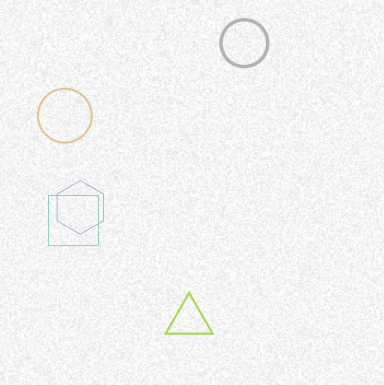[{"shape": "square", "thickness": 0.5, "radius": 0.32, "center": [0.189, 0.43]}, {"shape": "hexagon", "thickness": 0.5, "radius": 0.35, "center": [0.208, 0.461]}, {"shape": "triangle", "thickness": 1.5, "radius": 0.35, "center": [0.491, 0.169]}, {"shape": "circle", "thickness": 1.5, "radius": 0.35, "center": [0.168, 0.699]}, {"shape": "circle", "thickness": 2.5, "radius": 0.3, "center": [0.635, 0.888]}]